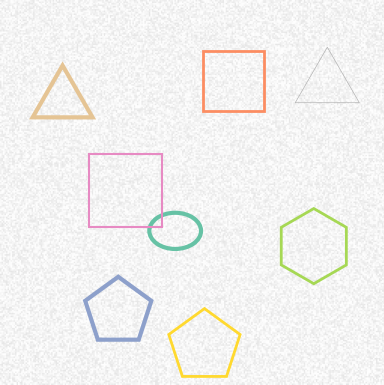[{"shape": "oval", "thickness": 3, "radius": 0.34, "center": [0.455, 0.4]}, {"shape": "square", "thickness": 2, "radius": 0.39, "center": [0.606, 0.79]}, {"shape": "pentagon", "thickness": 3, "radius": 0.45, "center": [0.307, 0.191]}, {"shape": "square", "thickness": 1.5, "radius": 0.48, "center": [0.327, 0.505]}, {"shape": "hexagon", "thickness": 2, "radius": 0.49, "center": [0.815, 0.361]}, {"shape": "pentagon", "thickness": 2, "radius": 0.49, "center": [0.531, 0.101]}, {"shape": "triangle", "thickness": 3, "radius": 0.45, "center": [0.163, 0.74]}, {"shape": "triangle", "thickness": 0.5, "radius": 0.48, "center": [0.85, 0.781]}]